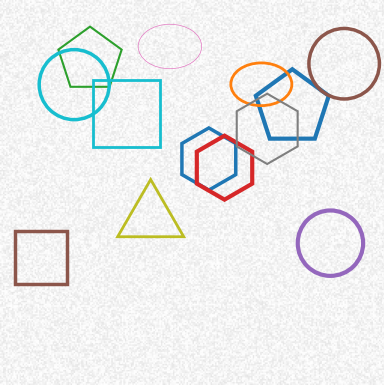[{"shape": "pentagon", "thickness": 3, "radius": 0.5, "center": [0.759, 0.72]}, {"shape": "hexagon", "thickness": 2.5, "radius": 0.4, "center": [0.542, 0.587]}, {"shape": "oval", "thickness": 2, "radius": 0.4, "center": [0.679, 0.781]}, {"shape": "pentagon", "thickness": 1.5, "radius": 0.43, "center": [0.234, 0.844]}, {"shape": "hexagon", "thickness": 3, "radius": 0.42, "center": [0.583, 0.565]}, {"shape": "circle", "thickness": 3, "radius": 0.42, "center": [0.858, 0.368]}, {"shape": "square", "thickness": 2.5, "radius": 0.34, "center": [0.106, 0.331]}, {"shape": "circle", "thickness": 2.5, "radius": 0.46, "center": [0.894, 0.834]}, {"shape": "oval", "thickness": 0.5, "radius": 0.41, "center": [0.441, 0.879]}, {"shape": "hexagon", "thickness": 1.5, "radius": 0.46, "center": [0.694, 0.665]}, {"shape": "triangle", "thickness": 2, "radius": 0.5, "center": [0.391, 0.435]}, {"shape": "circle", "thickness": 2.5, "radius": 0.45, "center": [0.193, 0.78]}, {"shape": "square", "thickness": 2, "radius": 0.43, "center": [0.328, 0.706]}]